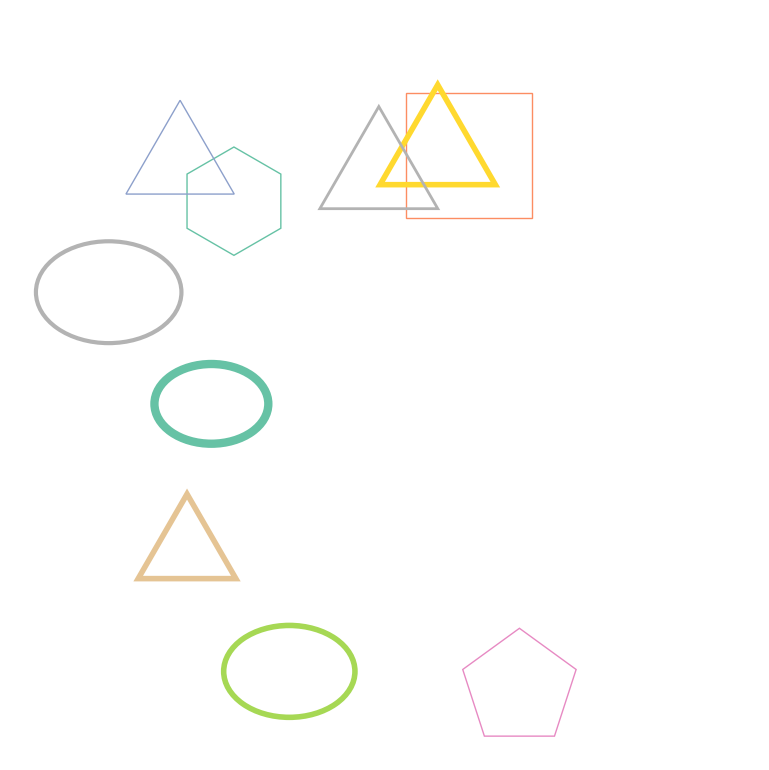[{"shape": "oval", "thickness": 3, "radius": 0.37, "center": [0.275, 0.476]}, {"shape": "hexagon", "thickness": 0.5, "radius": 0.35, "center": [0.304, 0.739]}, {"shape": "square", "thickness": 0.5, "radius": 0.41, "center": [0.609, 0.798]}, {"shape": "triangle", "thickness": 0.5, "radius": 0.41, "center": [0.234, 0.789]}, {"shape": "pentagon", "thickness": 0.5, "radius": 0.39, "center": [0.675, 0.107]}, {"shape": "oval", "thickness": 2, "radius": 0.43, "center": [0.376, 0.128]}, {"shape": "triangle", "thickness": 2, "radius": 0.43, "center": [0.568, 0.803]}, {"shape": "triangle", "thickness": 2, "radius": 0.37, "center": [0.243, 0.285]}, {"shape": "triangle", "thickness": 1, "radius": 0.44, "center": [0.492, 0.773]}, {"shape": "oval", "thickness": 1.5, "radius": 0.47, "center": [0.141, 0.621]}]